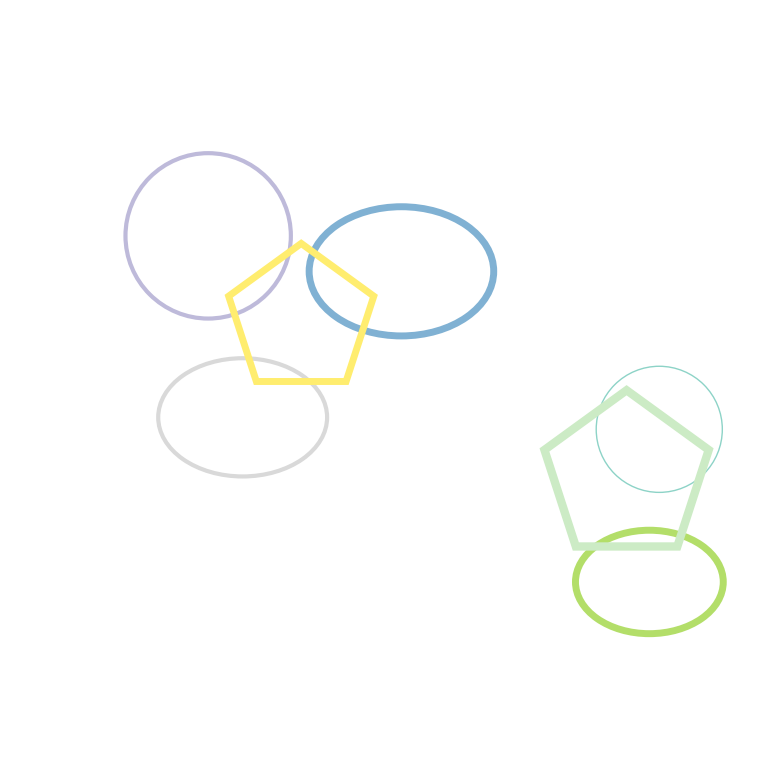[{"shape": "circle", "thickness": 0.5, "radius": 0.41, "center": [0.856, 0.442]}, {"shape": "circle", "thickness": 1.5, "radius": 0.54, "center": [0.27, 0.694]}, {"shape": "oval", "thickness": 2.5, "radius": 0.6, "center": [0.521, 0.648]}, {"shape": "oval", "thickness": 2.5, "radius": 0.48, "center": [0.843, 0.244]}, {"shape": "oval", "thickness": 1.5, "radius": 0.55, "center": [0.315, 0.458]}, {"shape": "pentagon", "thickness": 3, "radius": 0.56, "center": [0.814, 0.381]}, {"shape": "pentagon", "thickness": 2.5, "radius": 0.5, "center": [0.391, 0.585]}]